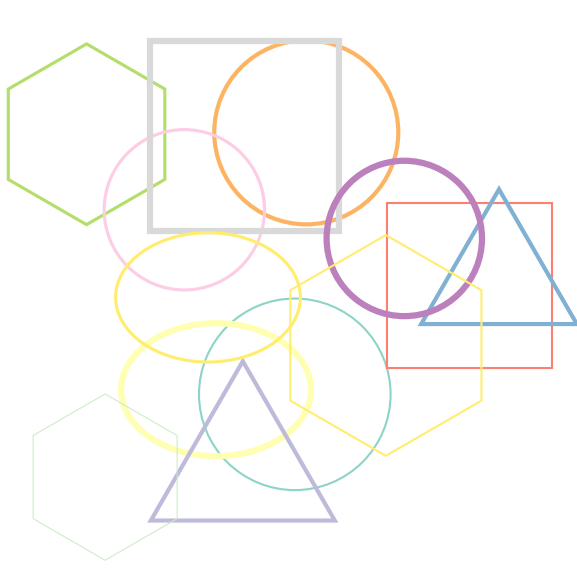[{"shape": "circle", "thickness": 1, "radius": 0.83, "center": [0.51, 0.316]}, {"shape": "oval", "thickness": 3, "radius": 0.82, "center": [0.374, 0.324]}, {"shape": "triangle", "thickness": 2, "radius": 0.92, "center": [0.42, 0.19]}, {"shape": "square", "thickness": 1, "radius": 0.71, "center": [0.812, 0.505]}, {"shape": "triangle", "thickness": 2, "radius": 0.78, "center": [0.864, 0.516]}, {"shape": "circle", "thickness": 2, "radius": 0.8, "center": [0.53, 0.77]}, {"shape": "hexagon", "thickness": 1.5, "radius": 0.78, "center": [0.15, 0.767]}, {"shape": "circle", "thickness": 1.5, "radius": 0.69, "center": [0.319, 0.636]}, {"shape": "square", "thickness": 3, "radius": 0.82, "center": [0.423, 0.764]}, {"shape": "circle", "thickness": 3, "radius": 0.67, "center": [0.7, 0.586]}, {"shape": "hexagon", "thickness": 0.5, "radius": 0.72, "center": [0.182, 0.173]}, {"shape": "oval", "thickness": 1.5, "radius": 0.8, "center": [0.36, 0.484]}, {"shape": "hexagon", "thickness": 1, "radius": 0.96, "center": [0.668, 0.401]}]